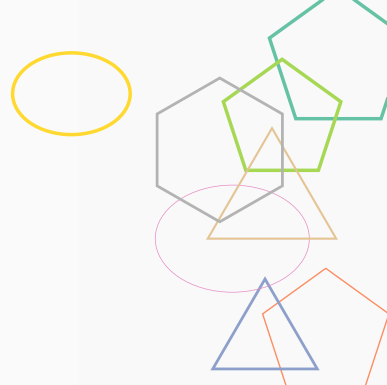[{"shape": "pentagon", "thickness": 2.5, "radius": 0.94, "center": [0.873, 0.843]}, {"shape": "pentagon", "thickness": 1, "radius": 0.86, "center": [0.841, 0.132]}, {"shape": "triangle", "thickness": 2, "radius": 0.78, "center": [0.684, 0.12]}, {"shape": "oval", "thickness": 0.5, "radius": 0.99, "center": [0.6, 0.38]}, {"shape": "pentagon", "thickness": 2.5, "radius": 0.8, "center": [0.728, 0.687]}, {"shape": "oval", "thickness": 2.5, "radius": 0.76, "center": [0.184, 0.757]}, {"shape": "triangle", "thickness": 1.5, "radius": 0.96, "center": [0.702, 0.476]}, {"shape": "hexagon", "thickness": 2, "radius": 0.93, "center": [0.567, 0.611]}]